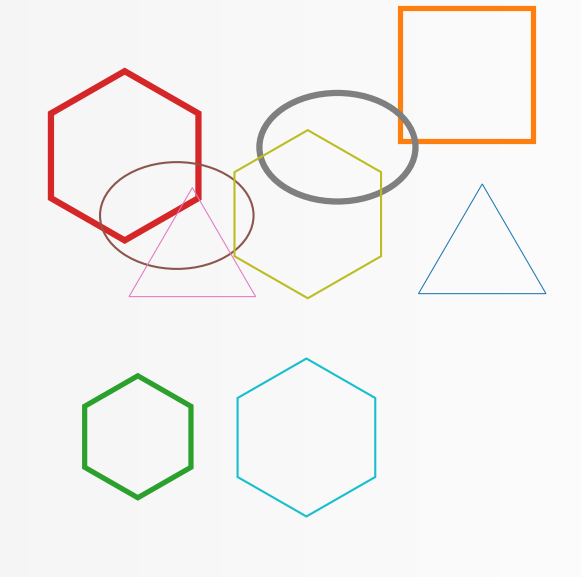[{"shape": "triangle", "thickness": 0.5, "radius": 0.63, "center": [0.83, 0.554]}, {"shape": "square", "thickness": 2.5, "radius": 0.57, "center": [0.802, 0.87]}, {"shape": "hexagon", "thickness": 2.5, "radius": 0.53, "center": [0.237, 0.243]}, {"shape": "hexagon", "thickness": 3, "radius": 0.73, "center": [0.215, 0.729]}, {"shape": "oval", "thickness": 1, "radius": 0.66, "center": [0.304, 0.626]}, {"shape": "triangle", "thickness": 0.5, "radius": 0.63, "center": [0.331, 0.548]}, {"shape": "oval", "thickness": 3, "radius": 0.67, "center": [0.581, 0.744]}, {"shape": "hexagon", "thickness": 1, "radius": 0.73, "center": [0.529, 0.628]}, {"shape": "hexagon", "thickness": 1, "radius": 0.68, "center": [0.527, 0.242]}]